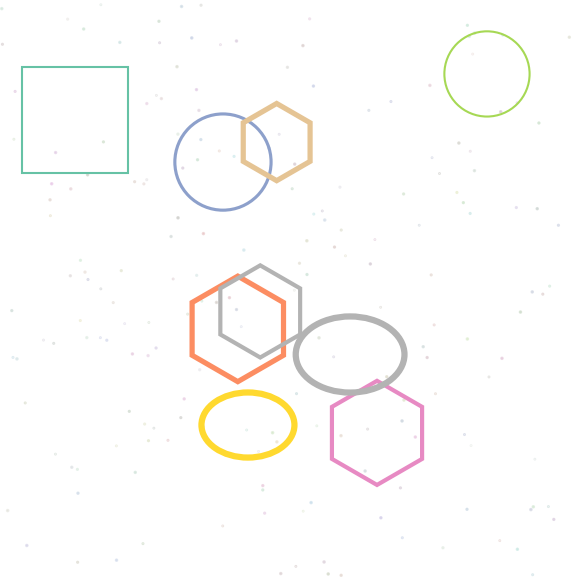[{"shape": "square", "thickness": 1, "radius": 0.46, "center": [0.13, 0.792]}, {"shape": "hexagon", "thickness": 2.5, "radius": 0.46, "center": [0.412, 0.43]}, {"shape": "circle", "thickness": 1.5, "radius": 0.42, "center": [0.386, 0.719]}, {"shape": "hexagon", "thickness": 2, "radius": 0.45, "center": [0.653, 0.25]}, {"shape": "circle", "thickness": 1, "radius": 0.37, "center": [0.843, 0.871]}, {"shape": "oval", "thickness": 3, "radius": 0.4, "center": [0.429, 0.263]}, {"shape": "hexagon", "thickness": 2.5, "radius": 0.33, "center": [0.479, 0.753]}, {"shape": "oval", "thickness": 3, "radius": 0.47, "center": [0.606, 0.385]}, {"shape": "hexagon", "thickness": 2, "radius": 0.4, "center": [0.451, 0.46]}]